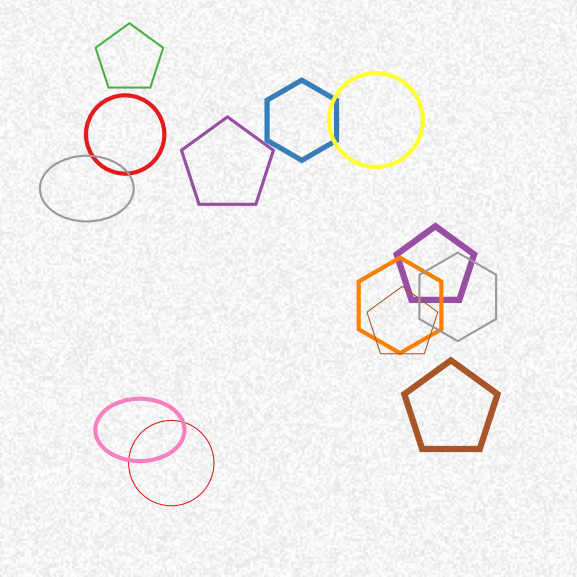[{"shape": "circle", "thickness": 2, "radius": 0.34, "center": [0.217, 0.766]}, {"shape": "circle", "thickness": 0.5, "radius": 0.37, "center": [0.297, 0.197]}, {"shape": "hexagon", "thickness": 2.5, "radius": 0.35, "center": [0.523, 0.791]}, {"shape": "pentagon", "thickness": 1, "radius": 0.31, "center": [0.224, 0.897]}, {"shape": "pentagon", "thickness": 3, "radius": 0.35, "center": [0.754, 0.537]}, {"shape": "pentagon", "thickness": 1.5, "radius": 0.42, "center": [0.394, 0.713]}, {"shape": "hexagon", "thickness": 2, "radius": 0.41, "center": [0.693, 0.47]}, {"shape": "circle", "thickness": 2, "radius": 0.41, "center": [0.651, 0.791]}, {"shape": "pentagon", "thickness": 0.5, "radius": 0.32, "center": [0.697, 0.439]}, {"shape": "pentagon", "thickness": 3, "radius": 0.42, "center": [0.781, 0.29]}, {"shape": "oval", "thickness": 2, "radius": 0.39, "center": [0.242, 0.255]}, {"shape": "hexagon", "thickness": 1, "radius": 0.38, "center": [0.793, 0.485]}, {"shape": "oval", "thickness": 1, "radius": 0.41, "center": [0.15, 0.673]}]